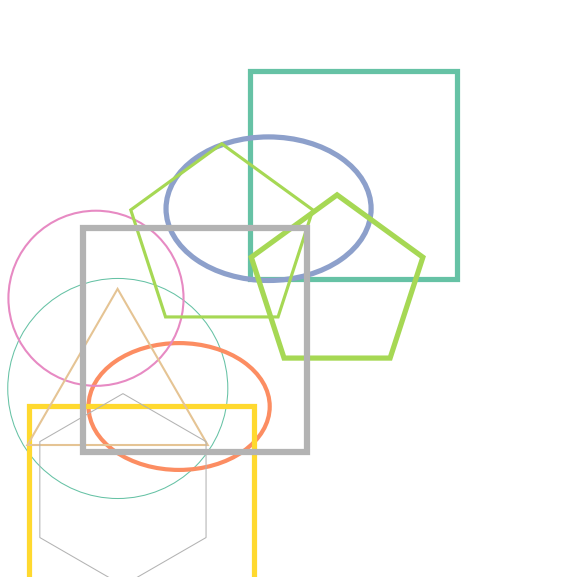[{"shape": "circle", "thickness": 0.5, "radius": 0.95, "center": [0.204, 0.326]}, {"shape": "square", "thickness": 2.5, "radius": 0.9, "center": [0.612, 0.696]}, {"shape": "oval", "thickness": 2, "radius": 0.78, "center": [0.31, 0.295]}, {"shape": "oval", "thickness": 2.5, "radius": 0.89, "center": [0.465, 0.638]}, {"shape": "circle", "thickness": 1, "radius": 0.76, "center": [0.166, 0.483]}, {"shape": "pentagon", "thickness": 2.5, "radius": 0.78, "center": [0.584, 0.505]}, {"shape": "pentagon", "thickness": 1.5, "radius": 0.83, "center": [0.384, 0.584]}, {"shape": "square", "thickness": 2.5, "radius": 0.98, "center": [0.246, 0.102]}, {"shape": "triangle", "thickness": 1, "radius": 0.9, "center": [0.204, 0.319]}, {"shape": "square", "thickness": 3, "radius": 0.97, "center": [0.338, 0.411]}, {"shape": "hexagon", "thickness": 0.5, "radius": 0.83, "center": [0.213, 0.151]}]